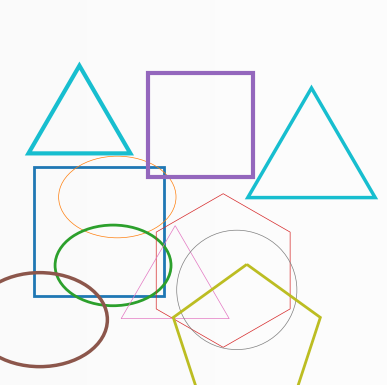[{"shape": "square", "thickness": 2, "radius": 0.84, "center": [0.256, 0.399]}, {"shape": "oval", "thickness": 0.5, "radius": 0.76, "center": [0.303, 0.488]}, {"shape": "oval", "thickness": 2, "radius": 0.75, "center": [0.292, 0.311]}, {"shape": "hexagon", "thickness": 0.5, "radius": 1.0, "center": [0.576, 0.297]}, {"shape": "square", "thickness": 3, "radius": 0.68, "center": [0.517, 0.676]}, {"shape": "oval", "thickness": 2.5, "radius": 0.87, "center": [0.103, 0.17]}, {"shape": "triangle", "thickness": 0.5, "radius": 0.81, "center": [0.452, 0.253]}, {"shape": "circle", "thickness": 0.5, "radius": 0.78, "center": [0.611, 0.247]}, {"shape": "pentagon", "thickness": 2, "radius": 1.0, "center": [0.637, 0.114]}, {"shape": "triangle", "thickness": 2.5, "radius": 0.95, "center": [0.804, 0.582]}, {"shape": "triangle", "thickness": 3, "radius": 0.76, "center": [0.205, 0.678]}]